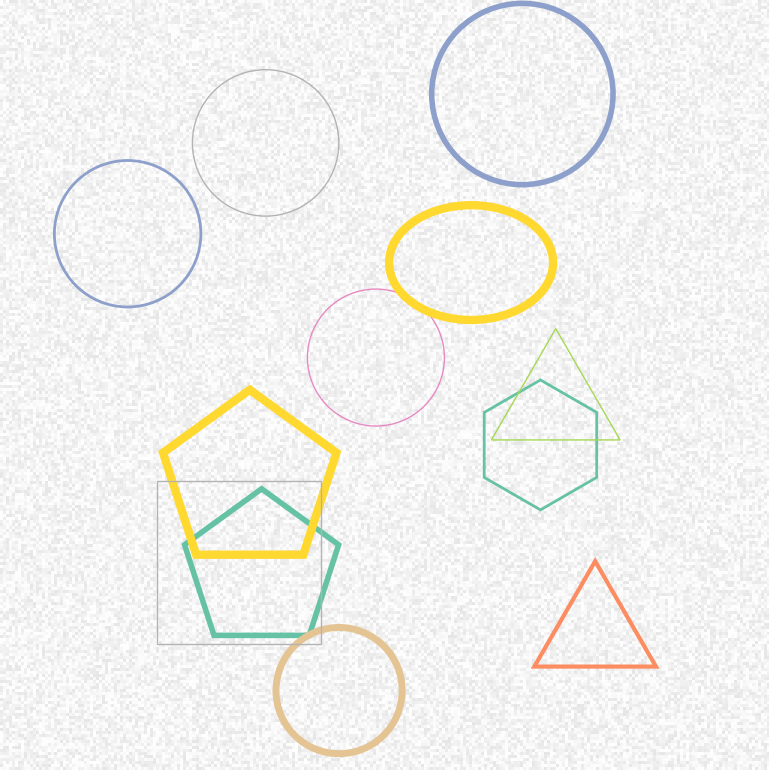[{"shape": "hexagon", "thickness": 1, "radius": 0.42, "center": [0.702, 0.422]}, {"shape": "pentagon", "thickness": 2, "radius": 0.53, "center": [0.34, 0.26]}, {"shape": "triangle", "thickness": 1.5, "radius": 0.46, "center": [0.773, 0.18]}, {"shape": "circle", "thickness": 2, "radius": 0.59, "center": [0.678, 0.878]}, {"shape": "circle", "thickness": 1, "radius": 0.48, "center": [0.166, 0.696]}, {"shape": "circle", "thickness": 0.5, "radius": 0.44, "center": [0.488, 0.536]}, {"shape": "triangle", "thickness": 0.5, "radius": 0.48, "center": [0.722, 0.477]}, {"shape": "oval", "thickness": 3, "radius": 0.53, "center": [0.612, 0.659]}, {"shape": "pentagon", "thickness": 3, "radius": 0.59, "center": [0.324, 0.375]}, {"shape": "circle", "thickness": 2.5, "radius": 0.41, "center": [0.44, 0.103]}, {"shape": "square", "thickness": 0.5, "radius": 0.53, "center": [0.31, 0.27]}, {"shape": "circle", "thickness": 0.5, "radius": 0.48, "center": [0.345, 0.814]}]